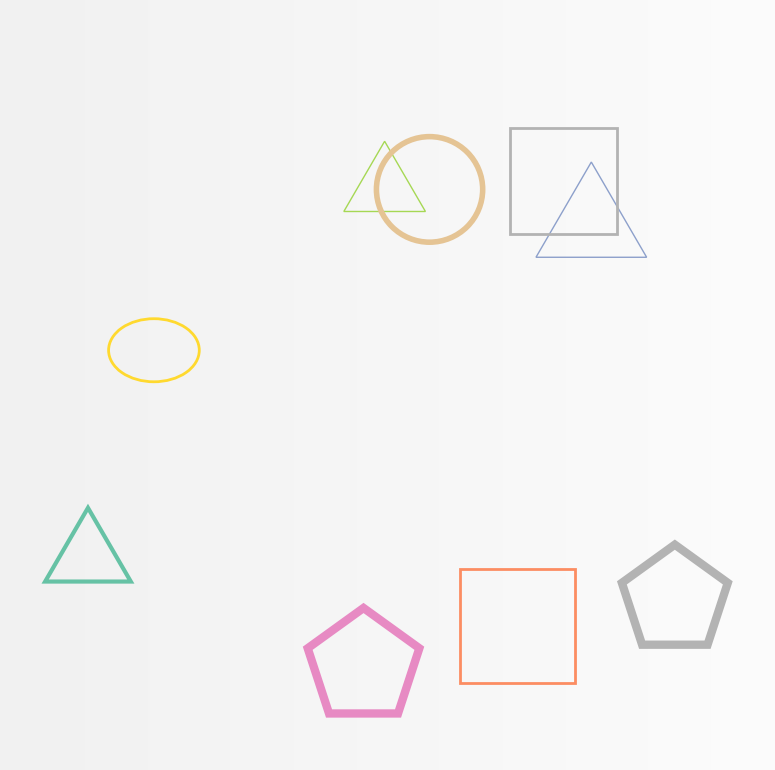[{"shape": "triangle", "thickness": 1.5, "radius": 0.32, "center": [0.114, 0.277]}, {"shape": "square", "thickness": 1, "radius": 0.37, "center": [0.667, 0.187]}, {"shape": "triangle", "thickness": 0.5, "radius": 0.41, "center": [0.763, 0.707]}, {"shape": "pentagon", "thickness": 3, "radius": 0.38, "center": [0.469, 0.135]}, {"shape": "triangle", "thickness": 0.5, "radius": 0.3, "center": [0.496, 0.756]}, {"shape": "oval", "thickness": 1, "radius": 0.29, "center": [0.199, 0.545]}, {"shape": "circle", "thickness": 2, "radius": 0.34, "center": [0.554, 0.754]}, {"shape": "pentagon", "thickness": 3, "radius": 0.36, "center": [0.871, 0.221]}, {"shape": "square", "thickness": 1, "radius": 0.35, "center": [0.727, 0.765]}]